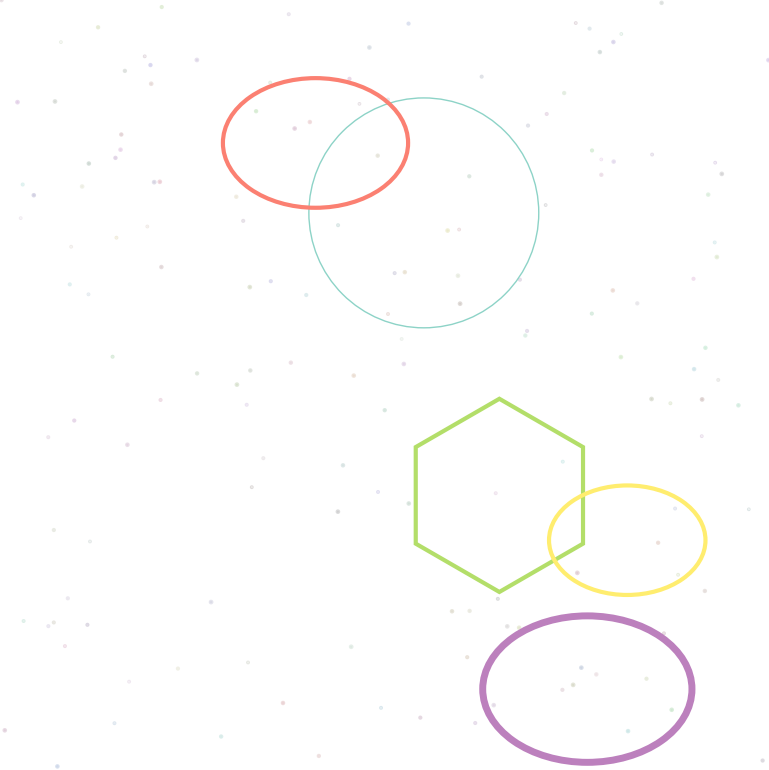[{"shape": "circle", "thickness": 0.5, "radius": 0.75, "center": [0.55, 0.724]}, {"shape": "oval", "thickness": 1.5, "radius": 0.6, "center": [0.41, 0.814]}, {"shape": "hexagon", "thickness": 1.5, "radius": 0.63, "center": [0.649, 0.357]}, {"shape": "oval", "thickness": 2.5, "radius": 0.68, "center": [0.763, 0.105]}, {"shape": "oval", "thickness": 1.5, "radius": 0.51, "center": [0.815, 0.298]}]